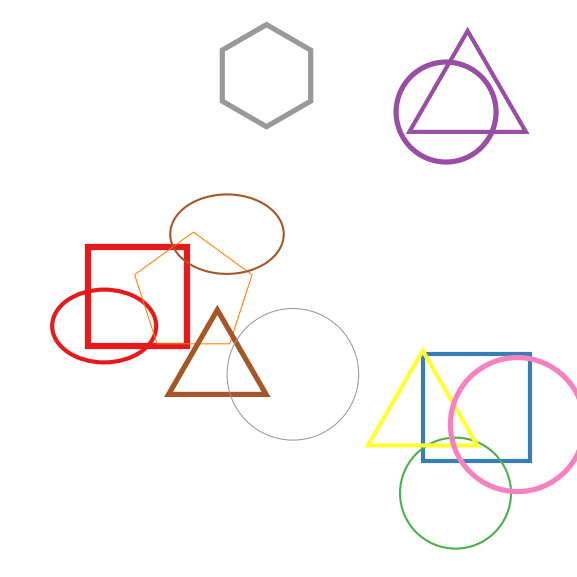[{"shape": "oval", "thickness": 2, "radius": 0.45, "center": [0.18, 0.435]}, {"shape": "square", "thickness": 3, "radius": 0.43, "center": [0.239, 0.486]}, {"shape": "square", "thickness": 2, "radius": 0.46, "center": [0.825, 0.294]}, {"shape": "circle", "thickness": 1, "radius": 0.48, "center": [0.789, 0.145]}, {"shape": "circle", "thickness": 2.5, "radius": 0.43, "center": [0.772, 0.805]}, {"shape": "triangle", "thickness": 2, "radius": 0.58, "center": [0.81, 0.829]}, {"shape": "pentagon", "thickness": 0.5, "radius": 0.53, "center": [0.335, 0.49]}, {"shape": "triangle", "thickness": 2, "radius": 0.55, "center": [0.732, 0.283]}, {"shape": "triangle", "thickness": 2.5, "radius": 0.49, "center": [0.376, 0.365]}, {"shape": "oval", "thickness": 1, "radius": 0.49, "center": [0.393, 0.594]}, {"shape": "circle", "thickness": 2.5, "radius": 0.58, "center": [0.896, 0.264]}, {"shape": "circle", "thickness": 0.5, "radius": 0.57, "center": [0.507, 0.351]}, {"shape": "hexagon", "thickness": 2.5, "radius": 0.44, "center": [0.461, 0.868]}]